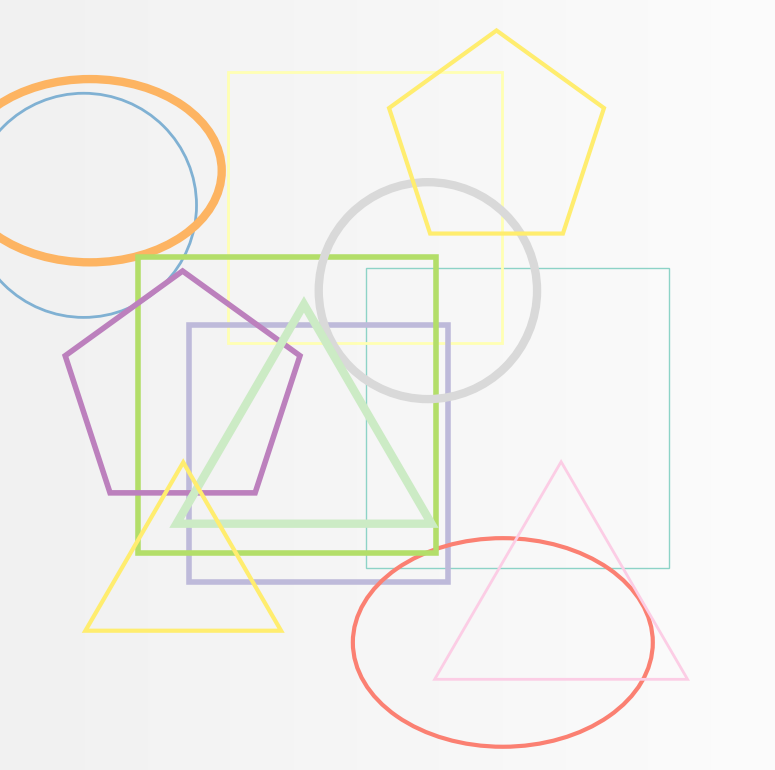[{"shape": "square", "thickness": 0.5, "radius": 0.98, "center": [0.668, 0.457]}, {"shape": "square", "thickness": 1, "radius": 0.88, "center": [0.471, 0.731]}, {"shape": "square", "thickness": 2, "radius": 0.83, "center": [0.411, 0.411]}, {"shape": "oval", "thickness": 1.5, "radius": 0.97, "center": [0.649, 0.166]}, {"shape": "circle", "thickness": 1, "radius": 0.73, "center": [0.108, 0.733]}, {"shape": "oval", "thickness": 3, "radius": 0.85, "center": [0.116, 0.778]}, {"shape": "square", "thickness": 2, "radius": 0.96, "center": [0.371, 0.473]}, {"shape": "triangle", "thickness": 1, "radius": 0.94, "center": [0.724, 0.212]}, {"shape": "circle", "thickness": 3, "radius": 0.7, "center": [0.552, 0.623]}, {"shape": "pentagon", "thickness": 2, "radius": 0.8, "center": [0.236, 0.489]}, {"shape": "triangle", "thickness": 3, "radius": 0.95, "center": [0.392, 0.415]}, {"shape": "pentagon", "thickness": 1.5, "radius": 0.73, "center": [0.641, 0.815]}, {"shape": "triangle", "thickness": 1.5, "radius": 0.73, "center": [0.236, 0.254]}]